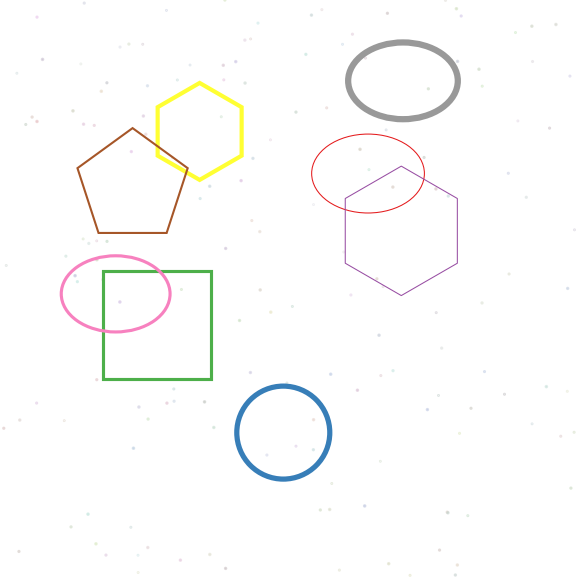[{"shape": "oval", "thickness": 0.5, "radius": 0.49, "center": [0.637, 0.699]}, {"shape": "circle", "thickness": 2.5, "radius": 0.4, "center": [0.491, 0.25]}, {"shape": "square", "thickness": 1.5, "radius": 0.47, "center": [0.272, 0.437]}, {"shape": "hexagon", "thickness": 0.5, "radius": 0.56, "center": [0.695, 0.599]}, {"shape": "hexagon", "thickness": 2, "radius": 0.42, "center": [0.346, 0.772]}, {"shape": "pentagon", "thickness": 1, "radius": 0.5, "center": [0.23, 0.677]}, {"shape": "oval", "thickness": 1.5, "radius": 0.47, "center": [0.2, 0.49]}, {"shape": "oval", "thickness": 3, "radius": 0.47, "center": [0.698, 0.859]}]